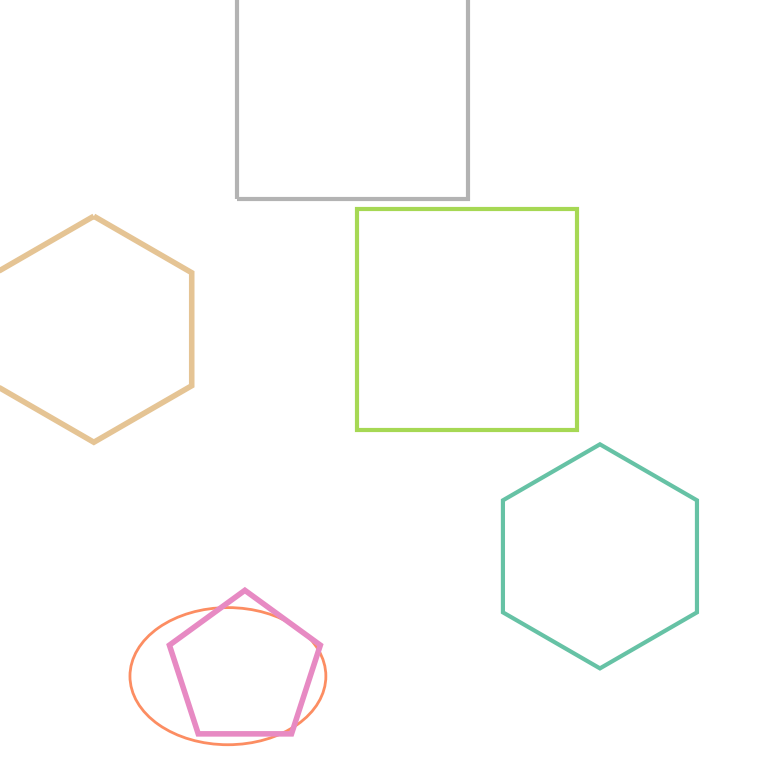[{"shape": "hexagon", "thickness": 1.5, "radius": 0.73, "center": [0.779, 0.277]}, {"shape": "oval", "thickness": 1, "radius": 0.64, "center": [0.296, 0.122]}, {"shape": "pentagon", "thickness": 2, "radius": 0.52, "center": [0.318, 0.13]}, {"shape": "square", "thickness": 1.5, "radius": 0.72, "center": [0.606, 0.585]}, {"shape": "hexagon", "thickness": 2, "radius": 0.73, "center": [0.122, 0.572]}, {"shape": "square", "thickness": 1.5, "radius": 0.75, "center": [0.458, 0.891]}]